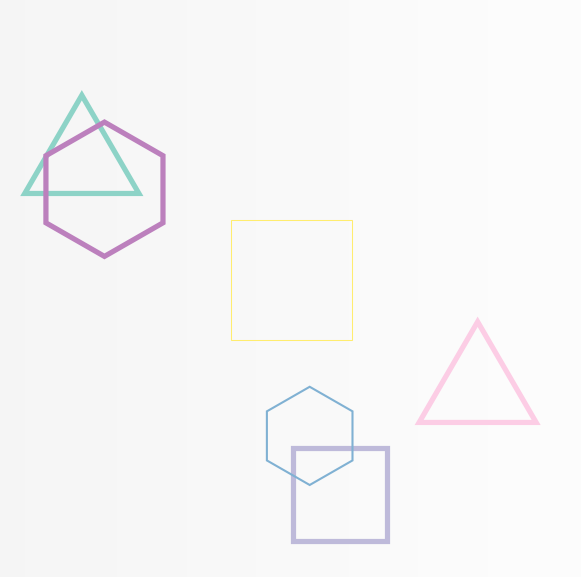[{"shape": "triangle", "thickness": 2.5, "radius": 0.57, "center": [0.141, 0.721]}, {"shape": "square", "thickness": 2.5, "radius": 0.4, "center": [0.585, 0.143]}, {"shape": "hexagon", "thickness": 1, "radius": 0.43, "center": [0.533, 0.244]}, {"shape": "triangle", "thickness": 2.5, "radius": 0.58, "center": [0.822, 0.326]}, {"shape": "hexagon", "thickness": 2.5, "radius": 0.58, "center": [0.18, 0.671]}, {"shape": "square", "thickness": 0.5, "radius": 0.52, "center": [0.501, 0.514]}]